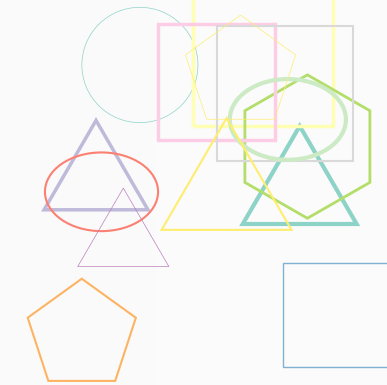[{"shape": "triangle", "thickness": 3, "radius": 0.85, "center": [0.773, 0.503]}, {"shape": "circle", "thickness": 0.5, "radius": 0.75, "center": [0.361, 0.831]}, {"shape": "square", "thickness": 2.5, "radius": 0.91, "center": [0.679, 0.854]}, {"shape": "triangle", "thickness": 2.5, "radius": 0.77, "center": [0.248, 0.532]}, {"shape": "oval", "thickness": 1.5, "radius": 0.73, "center": [0.262, 0.502]}, {"shape": "square", "thickness": 1, "radius": 0.68, "center": [0.867, 0.182]}, {"shape": "pentagon", "thickness": 1.5, "radius": 0.73, "center": [0.211, 0.129]}, {"shape": "hexagon", "thickness": 2, "radius": 0.93, "center": [0.793, 0.619]}, {"shape": "square", "thickness": 2.5, "radius": 0.76, "center": [0.558, 0.787]}, {"shape": "square", "thickness": 1.5, "radius": 0.88, "center": [0.735, 0.756]}, {"shape": "triangle", "thickness": 0.5, "radius": 0.68, "center": [0.318, 0.376]}, {"shape": "oval", "thickness": 3, "radius": 0.75, "center": [0.743, 0.69]}, {"shape": "triangle", "thickness": 1.5, "radius": 0.97, "center": [0.585, 0.5]}, {"shape": "pentagon", "thickness": 0.5, "radius": 0.75, "center": [0.621, 0.811]}]